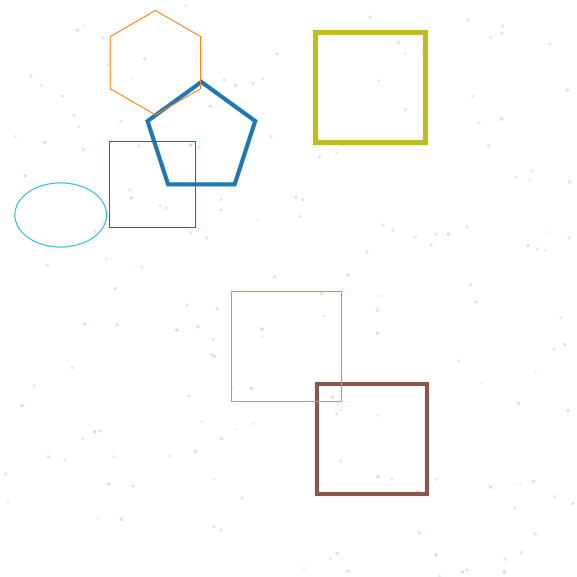[{"shape": "pentagon", "thickness": 2, "radius": 0.49, "center": [0.349, 0.759]}, {"shape": "hexagon", "thickness": 0.5, "radius": 0.45, "center": [0.269, 0.891]}, {"shape": "square", "thickness": 0.5, "radius": 0.37, "center": [0.263, 0.68]}, {"shape": "square", "thickness": 2, "radius": 0.48, "center": [0.645, 0.24]}, {"shape": "square", "thickness": 0.5, "radius": 0.48, "center": [0.495, 0.4]}, {"shape": "square", "thickness": 2.5, "radius": 0.48, "center": [0.641, 0.849]}, {"shape": "oval", "thickness": 0.5, "radius": 0.4, "center": [0.105, 0.627]}]